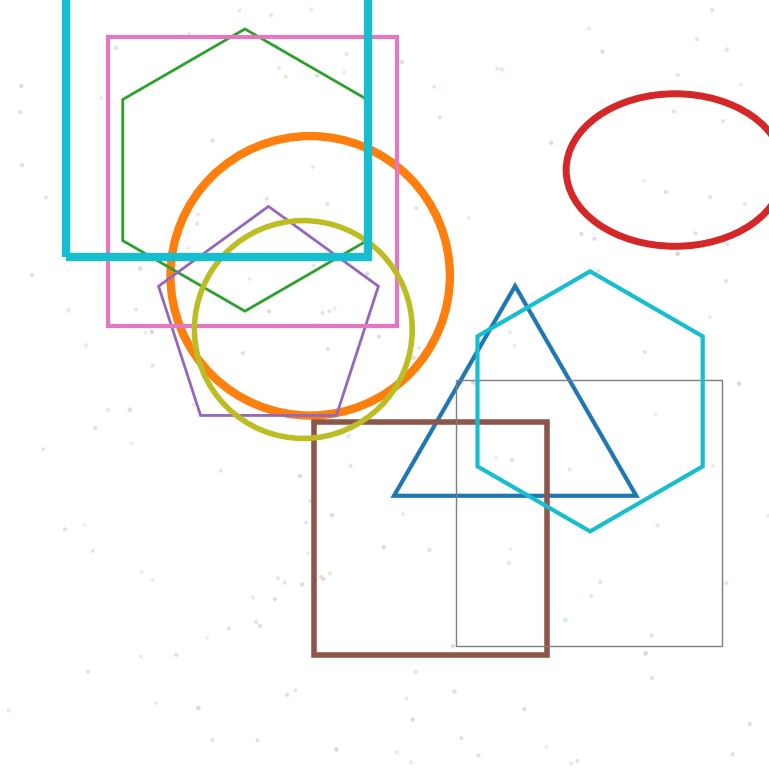[{"shape": "triangle", "thickness": 1.5, "radius": 0.91, "center": [0.669, 0.447]}, {"shape": "circle", "thickness": 3, "radius": 0.91, "center": [0.403, 0.642]}, {"shape": "hexagon", "thickness": 1, "radius": 0.92, "center": [0.318, 0.779]}, {"shape": "oval", "thickness": 2.5, "radius": 0.71, "center": [0.877, 0.779]}, {"shape": "pentagon", "thickness": 1, "radius": 0.75, "center": [0.349, 0.582]}, {"shape": "square", "thickness": 2, "radius": 0.76, "center": [0.559, 0.301]}, {"shape": "square", "thickness": 1.5, "radius": 0.94, "center": [0.328, 0.765]}, {"shape": "square", "thickness": 0.5, "radius": 0.86, "center": [0.765, 0.334]}, {"shape": "circle", "thickness": 2, "radius": 0.71, "center": [0.394, 0.572]}, {"shape": "hexagon", "thickness": 1.5, "radius": 0.84, "center": [0.766, 0.479]}, {"shape": "square", "thickness": 3, "radius": 0.98, "center": [0.282, 0.862]}]